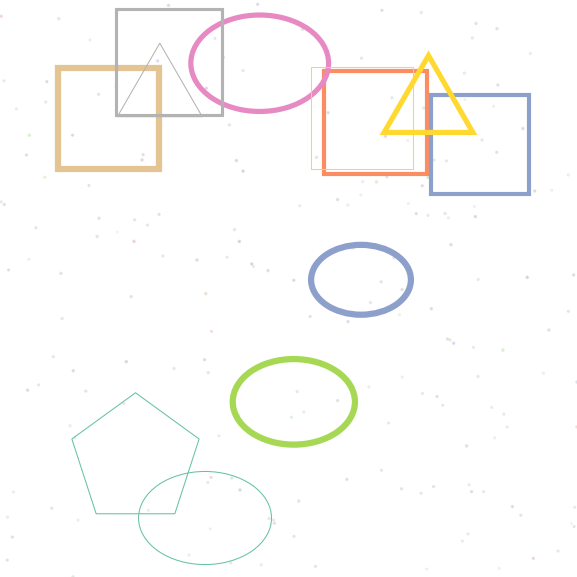[{"shape": "pentagon", "thickness": 0.5, "radius": 0.58, "center": [0.235, 0.203]}, {"shape": "oval", "thickness": 0.5, "radius": 0.58, "center": [0.355, 0.102]}, {"shape": "square", "thickness": 2, "radius": 0.45, "center": [0.65, 0.787]}, {"shape": "square", "thickness": 2, "radius": 0.43, "center": [0.831, 0.748]}, {"shape": "oval", "thickness": 3, "radius": 0.43, "center": [0.625, 0.515]}, {"shape": "oval", "thickness": 2.5, "radius": 0.6, "center": [0.45, 0.89]}, {"shape": "oval", "thickness": 3, "radius": 0.53, "center": [0.509, 0.303]}, {"shape": "square", "thickness": 0.5, "radius": 0.44, "center": [0.626, 0.796]}, {"shape": "triangle", "thickness": 2.5, "radius": 0.44, "center": [0.742, 0.814]}, {"shape": "square", "thickness": 3, "radius": 0.44, "center": [0.188, 0.794]}, {"shape": "triangle", "thickness": 0.5, "radius": 0.42, "center": [0.277, 0.84]}, {"shape": "square", "thickness": 1.5, "radius": 0.46, "center": [0.293, 0.892]}]